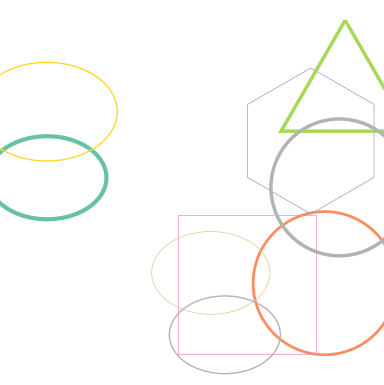[{"shape": "oval", "thickness": 3, "radius": 0.77, "center": [0.122, 0.538]}, {"shape": "circle", "thickness": 2, "radius": 0.93, "center": [0.843, 0.264]}, {"shape": "hexagon", "thickness": 0.5, "radius": 0.95, "center": [0.807, 0.634]}, {"shape": "square", "thickness": 0.5, "radius": 0.9, "center": [0.641, 0.261]}, {"shape": "triangle", "thickness": 2.5, "radius": 0.96, "center": [0.897, 0.755]}, {"shape": "oval", "thickness": 1, "radius": 0.92, "center": [0.122, 0.71]}, {"shape": "oval", "thickness": 0.5, "radius": 0.77, "center": [0.548, 0.291]}, {"shape": "oval", "thickness": 1, "radius": 0.72, "center": [0.584, 0.13]}, {"shape": "circle", "thickness": 2.5, "radius": 0.89, "center": [0.881, 0.513]}]